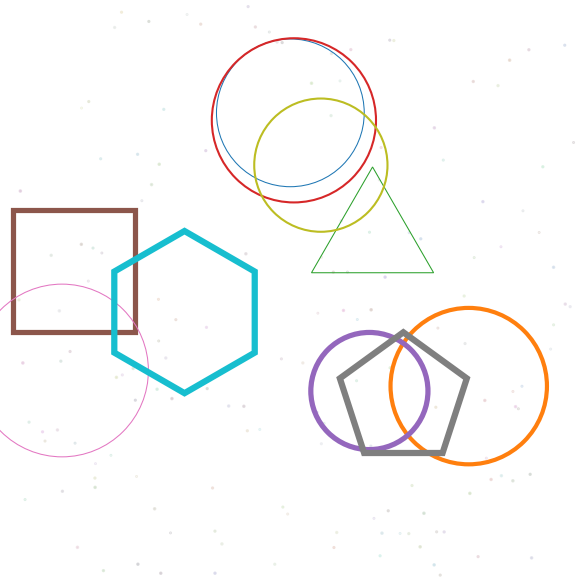[{"shape": "circle", "thickness": 0.5, "radius": 0.64, "center": [0.503, 0.804]}, {"shape": "circle", "thickness": 2, "radius": 0.68, "center": [0.812, 0.331]}, {"shape": "triangle", "thickness": 0.5, "radius": 0.61, "center": [0.645, 0.588]}, {"shape": "circle", "thickness": 1, "radius": 0.71, "center": [0.509, 0.791]}, {"shape": "circle", "thickness": 2.5, "radius": 0.51, "center": [0.64, 0.322]}, {"shape": "square", "thickness": 2.5, "radius": 0.53, "center": [0.128, 0.53]}, {"shape": "circle", "thickness": 0.5, "radius": 0.75, "center": [0.107, 0.358]}, {"shape": "pentagon", "thickness": 3, "radius": 0.58, "center": [0.698, 0.308]}, {"shape": "circle", "thickness": 1, "radius": 0.58, "center": [0.556, 0.713]}, {"shape": "hexagon", "thickness": 3, "radius": 0.7, "center": [0.32, 0.459]}]